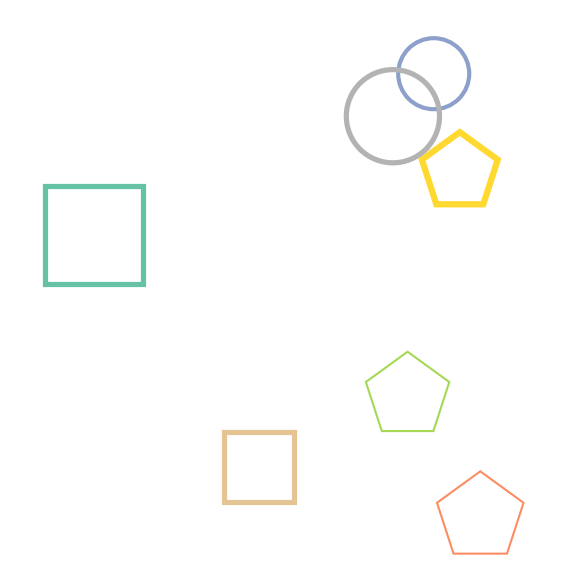[{"shape": "square", "thickness": 2.5, "radius": 0.43, "center": [0.163, 0.593]}, {"shape": "pentagon", "thickness": 1, "radius": 0.39, "center": [0.832, 0.104]}, {"shape": "circle", "thickness": 2, "radius": 0.31, "center": [0.751, 0.872]}, {"shape": "pentagon", "thickness": 1, "radius": 0.38, "center": [0.706, 0.314]}, {"shape": "pentagon", "thickness": 3, "radius": 0.35, "center": [0.796, 0.701]}, {"shape": "square", "thickness": 2.5, "radius": 0.3, "center": [0.449, 0.19]}, {"shape": "circle", "thickness": 2.5, "radius": 0.4, "center": [0.68, 0.798]}]